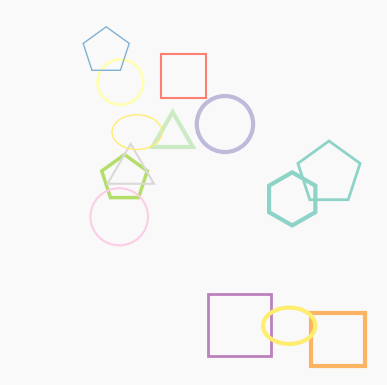[{"shape": "pentagon", "thickness": 2, "radius": 0.42, "center": [0.849, 0.549]}, {"shape": "hexagon", "thickness": 3, "radius": 0.34, "center": [0.754, 0.483]}, {"shape": "circle", "thickness": 2, "radius": 0.29, "center": [0.311, 0.787]}, {"shape": "circle", "thickness": 3, "radius": 0.36, "center": [0.581, 0.678]}, {"shape": "square", "thickness": 1.5, "radius": 0.29, "center": [0.472, 0.803]}, {"shape": "pentagon", "thickness": 1, "radius": 0.31, "center": [0.274, 0.868]}, {"shape": "square", "thickness": 3, "radius": 0.35, "center": [0.872, 0.118]}, {"shape": "pentagon", "thickness": 2.5, "radius": 0.31, "center": [0.321, 0.537]}, {"shape": "circle", "thickness": 1.5, "radius": 0.37, "center": [0.308, 0.437]}, {"shape": "triangle", "thickness": 1.5, "radius": 0.35, "center": [0.337, 0.557]}, {"shape": "square", "thickness": 2, "radius": 0.41, "center": [0.618, 0.156]}, {"shape": "triangle", "thickness": 3, "radius": 0.3, "center": [0.446, 0.648]}, {"shape": "oval", "thickness": 3, "radius": 0.34, "center": [0.746, 0.154]}, {"shape": "oval", "thickness": 1, "radius": 0.32, "center": [0.354, 0.657]}]